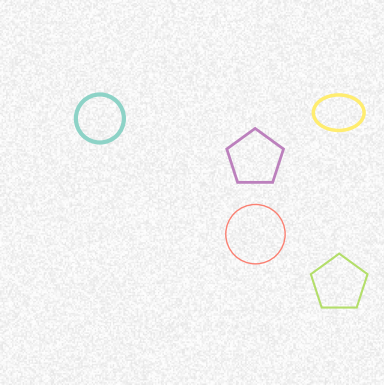[{"shape": "circle", "thickness": 3, "radius": 0.31, "center": [0.259, 0.692]}, {"shape": "circle", "thickness": 1, "radius": 0.39, "center": [0.664, 0.392]}, {"shape": "pentagon", "thickness": 1.5, "radius": 0.39, "center": [0.881, 0.264]}, {"shape": "pentagon", "thickness": 2, "radius": 0.39, "center": [0.663, 0.589]}, {"shape": "oval", "thickness": 2.5, "radius": 0.33, "center": [0.88, 0.707]}]